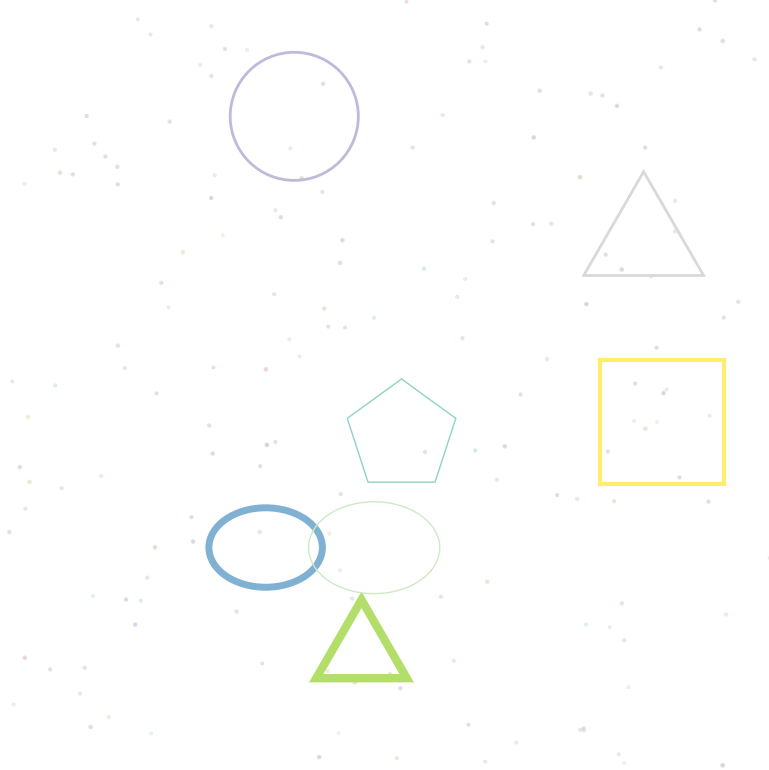[{"shape": "pentagon", "thickness": 0.5, "radius": 0.37, "center": [0.521, 0.434]}, {"shape": "circle", "thickness": 1, "radius": 0.42, "center": [0.382, 0.849]}, {"shape": "oval", "thickness": 2.5, "radius": 0.37, "center": [0.345, 0.289]}, {"shape": "triangle", "thickness": 3, "radius": 0.34, "center": [0.469, 0.153]}, {"shape": "triangle", "thickness": 1, "radius": 0.45, "center": [0.836, 0.687]}, {"shape": "oval", "thickness": 0.5, "radius": 0.43, "center": [0.486, 0.289]}, {"shape": "square", "thickness": 1.5, "radius": 0.4, "center": [0.86, 0.452]}]